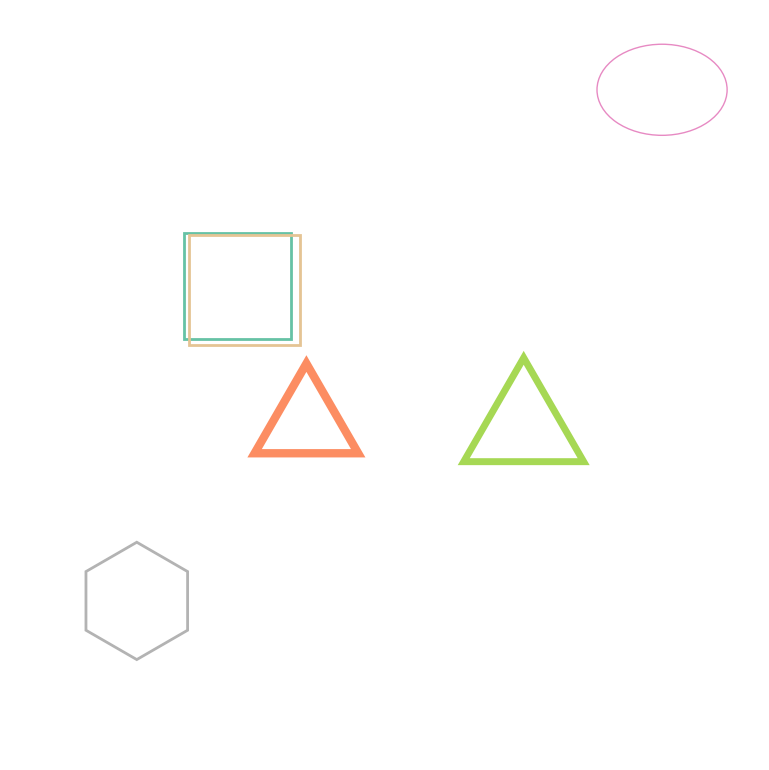[{"shape": "square", "thickness": 1, "radius": 0.35, "center": [0.308, 0.628]}, {"shape": "triangle", "thickness": 3, "radius": 0.39, "center": [0.398, 0.45]}, {"shape": "oval", "thickness": 0.5, "radius": 0.42, "center": [0.86, 0.883]}, {"shape": "triangle", "thickness": 2.5, "radius": 0.45, "center": [0.68, 0.445]}, {"shape": "square", "thickness": 1, "radius": 0.36, "center": [0.317, 0.624]}, {"shape": "hexagon", "thickness": 1, "radius": 0.38, "center": [0.178, 0.22]}]